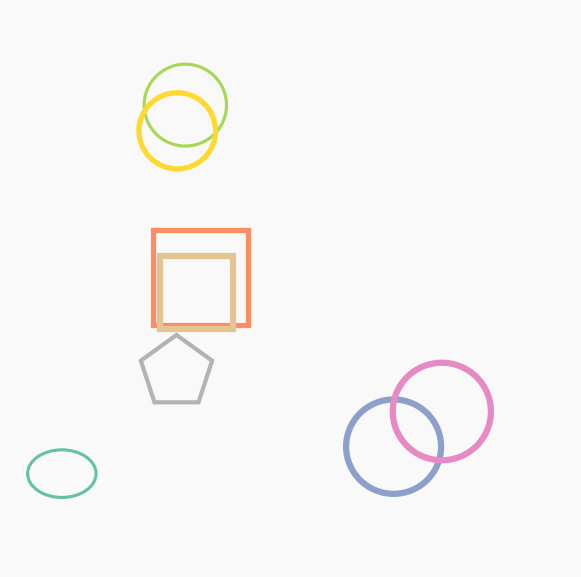[{"shape": "oval", "thickness": 1.5, "radius": 0.29, "center": [0.106, 0.179]}, {"shape": "square", "thickness": 2.5, "radius": 0.41, "center": [0.345, 0.519]}, {"shape": "circle", "thickness": 3, "radius": 0.41, "center": [0.677, 0.226]}, {"shape": "circle", "thickness": 3, "radius": 0.42, "center": [0.76, 0.287]}, {"shape": "circle", "thickness": 1.5, "radius": 0.35, "center": [0.319, 0.817]}, {"shape": "circle", "thickness": 2.5, "radius": 0.33, "center": [0.305, 0.773]}, {"shape": "square", "thickness": 3, "radius": 0.31, "center": [0.338, 0.492]}, {"shape": "pentagon", "thickness": 2, "radius": 0.32, "center": [0.304, 0.355]}]